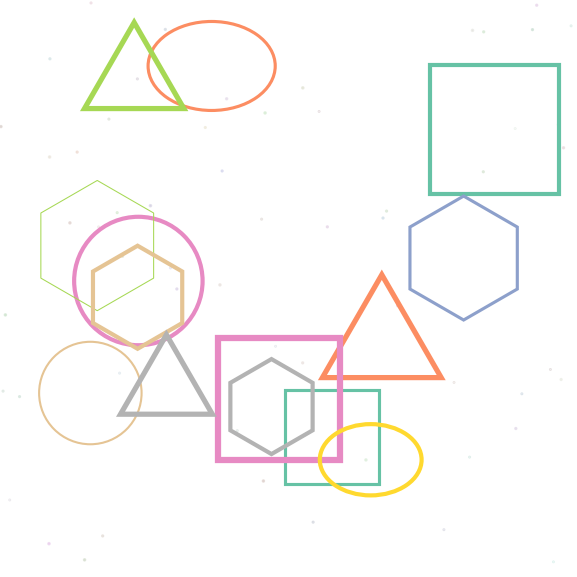[{"shape": "square", "thickness": 2, "radius": 0.56, "center": [0.856, 0.775]}, {"shape": "square", "thickness": 1.5, "radius": 0.41, "center": [0.575, 0.243]}, {"shape": "triangle", "thickness": 2.5, "radius": 0.59, "center": [0.661, 0.405]}, {"shape": "oval", "thickness": 1.5, "radius": 0.55, "center": [0.367, 0.885]}, {"shape": "hexagon", "thickness": 1.5, "radius": 0.54, "center": [0.803, 0.552]}, {"shape": "square", "thickness": 3, "radius": 0.53, "center": [0.483, 0.308]}, {"shape": "circle", "thickness": 2, "radius": 0.56, "center": [0.24, 0.513]}, {"shape": "hexagon", "thickness": 0.5, "radius": 0.56, "center": [0.168, 0.574]}, {"shape": "triangle", "thickness": 2.5, "radius": 0.5, "center": [0.232, 0.861]}, {"shape": "oval", "thickness": 2, "radius": 0.44, "center": [0.642, 0.203]}, {"shape": "hexagon", "thickness": 2, "radius": 0.45, "center": [0.238, 0.484]}, {"shape": "circle", "thickness": 1, "radius": 0.44, "center": [0.156, 0.319]}, {"shape": "hexagon", "thickness": 2, "radius": 0.41, "center": [0.47, 0.295]}, {"shape": "triangle", "thickness": 2.5, "radius": 0.46, "center": [0.288, 0.328]}]